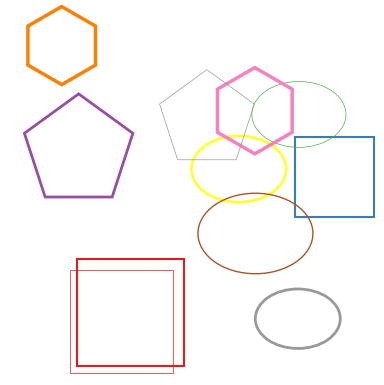[{"shape": "square", "thickness": 0.5, "radius": 0.67, "center": [0.315, 0.165]}, {"shape": "square", "thickness": 1.5, "radius": 0.69, "center": [0.339, 0.188]}, {"shape": "square", "thickness": 1.5, "radius": 0.52, "center": [0.869, 0.541]}, {"shape": "oval", "thickness": 0.5, "radius": 0.61, "center": [0.776, 0.703]}, {"shape": "pentagon", "thickness": 2, "radius": 0.74, "center": [0.204, 0.608]}, {"shape": "hexagon", "thickness": 2.5, "radius": 0.51, "center": [0.16, 0.882]}, {"shape": "oval", "thickness": 2, "radius": 0.61, "center": [0.62, 0.561]}, {"shape": "oval", "thickness": 1, "radius": 0.75, "center": [0.663, 0.394]}, {"shape": "hexagon", "thickness": 2.5, "radius": 0.56, "center": [0.662, 0.712]}, {"shape": "pentagon", "thickness": 0.5, "radius": 0.65, "center": [0.537, 0.69]}, {"shape": "oval", "thickness": 2, "radius": 0.55, "center": [0.773, 0.172]}]